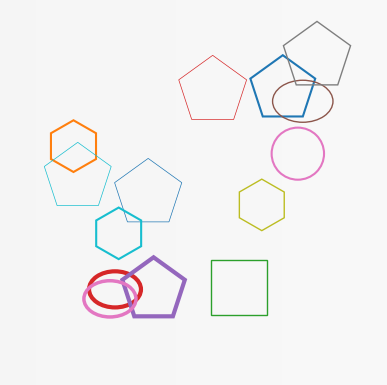[{"shape": "pentagon", "thickness": 0.5, "radius": 0.46, "center": [0.382, 0.497]}, {"shape": "pentagon", "thickness": 1.5, "radius": 0.44, "center": [0.73, 0.769]}, {"shape": "hexagon", "thickness": 1.5, "radius": 0.34, "center": [0.19, 0.62]}, {"shape": "square", "thickness": 1, "radius": 0.36, "center": [0.617, 0.254]}, {"shape": "oval", "thickness": 3, "radius": 0.33, "center": [0.297, 0.248]}, {"shape": "pentagon", "thickness": 0.5, "radius": 0.46, "center": [0.549, 0.764]}, {"shape": "pentagon", "thickness": 3, "radius": 0.42, "center": [0.396, 0.247]}, {"shape": "oval", "thickness": 1, "radius": 0.39, "center": [0.781, 0.737]}, {"shape": "oval", "thickness": 2.5, "radius": 0.34, "center": [0.284, 0.224]}, {"shape": "circle", "thickness": 1.5, "radius": 0.34, "center": [0.769, 0.601]}, {"shape": "pentagon", "thickness": 1, "radius": 0.46, "center": [0.818, 0.853]}, {"shape": "hexagon", "thickness": 1, "radius": 0.33, "center": [0.676, 0.468]}, {"shape": "hexagon", "thickness": 1.5, "radius": 0.33, "center": [0.306, 0.394]}, {"shape": "pentagon", "thickness": 0.5, "radius": 0.45, "center": [0.201, 0.54]}]